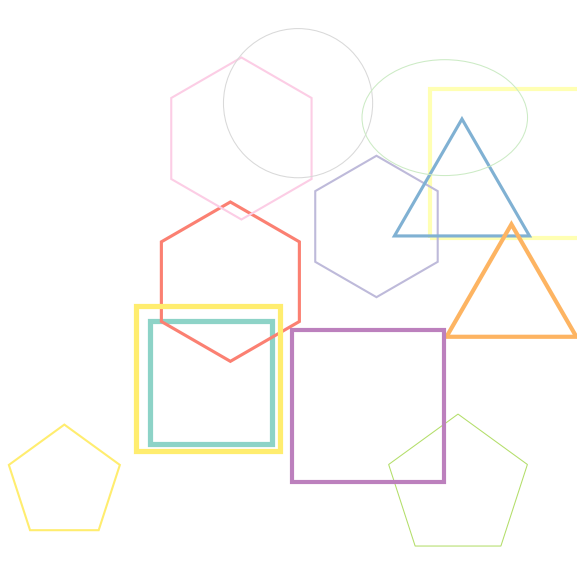[{"shape": "square", "thickness": 2.5, "radius": 0.53, "center": [0.366, 0.337]}, {"shape": "square", "thickness": 2, "radius": 0.64, "center": [0.874, 0.716]}, {"shape": "hexagon", "thickness": 1, "radius": 0.61, "center": [0.652, 0.607]}, {"shape": "hexagon", "thickness": 1.5, "radius": 0.69, "center": [0.399, 0.511]}, {"shape": "triangle", "thickness": 1.5, "radius": 0.67, "center": [0.8, 0.658]}, {"shape": "triangle", "thickness": 2, "radius": 0.65, "center": [0.886, 0.481]}, {"shape": "pentagon", "thickness": 0.5, "radius": 0.63, "center": [0.793, 0.156]}, {"shape": "hexagon", "thickness": 1, "radius": 0.7, "center": [0.418, 0.759]}, {"shape": "circle", "thickness": 0.5, "radius": 0.65, "center": [0.516, 0.82]}, {"shape": "square", "thickness": 2, "radius": 0.66, "center": [0.637, 0.297]}, {"shape": "oval", "thickness": 0.5, "radius": 0.72, "center": [0.77, 0.795]}, {"shape": "pentagon", "thickness": 1, "radius": 0.51, "center": [0.111, 0.163]}, {"shape": "square", "thickness": 2.5, "radius": 0.62, "center": [0.36, 0.344]}]